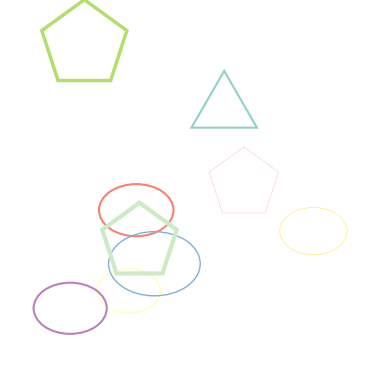[{"shape": "triangle", "thickness": 1.5, "radius": 0.49, "center": [0.582, 0.718]}, {"shape": "oval", "thickness": 1, "radius": 0.41, "center": [0.334, 0.244]}, {"shape": "oval", "thickness": 1.5, "radius": 0.48, "center": [0.354, 0.454]}, {"shape": "oval", "thickness": 1, "radius": 0.59, "center": [0.401, 0.315]}, {"shape": "pentagon", "thickness": 2.5, "radius": 0.58, "center": [0.219, 0.885]}, {"shape": "pentagon", "thickness": 0.5, "radius": 0.47, "center": [0.633, 0.524]}, {"shape": "oval", "thickness": 1.5, "radius": 0.47, "center": [0.182, 0.199]}, {"shape": "pentagon", "thickness": 3, "radius": 0.51, "center": [0.362, 0.372]}, {"shape": "oval", "thickness": 0.5, "radius": 0.44, "center": [0.814, 0.4]}]